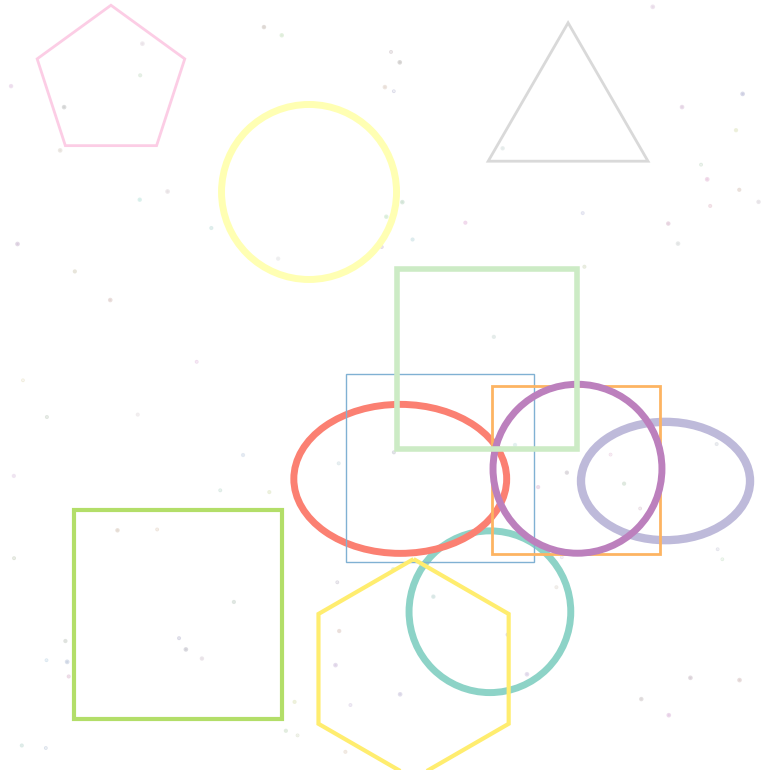[{"shape": "circle", "thickness": 2.5, "radius": 0.53, "center": [0.636, 0.206]}, {"shape": "circle", "thickness": 2.5, "radius": 0.57, "center": [0.401, 0.751]}, {"shape": "oval", "thickness": 3, "radius": 0.55, "center": [0.864, 0.375]}, {"shape": "oval", "thickness": 2.5, "radius": 0.69, "center": [0.52, 0.378]}, {"shape": "square", "thickness": 0.5, "radius": 0.61, "center": [0.572, 0.393]}, {"shape": "square", "thickness": 1, "radius": 0.54, "center": [0.748, 0.389]}, {"shape": "square", "thickness": 1.5, "radius": 0.68, "center": [0.231, 0.202]}, {"shape": "pentagon", "thickness": 1, "radius": 0.5, "center": [0.144, 0.892]}, {"shape": "triangle", "thickness": 1, "radius": 0.6, "center": [0.738, 0.851]}, {"shape": "circle", "thickness": 2.5, "radius": 0.55, "center": [0.75, 0.391]}, {"shape": "square", "thickness": 2, "radius": 0.58, "center": [0.632, 0.534]}, {"shape": "hexagon", "thickness": 1.5, "radius": 0.71, "center": [0.537, 0.131]}]